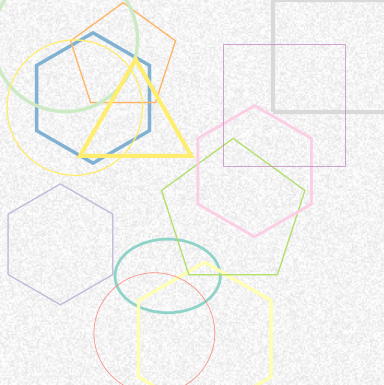[{"shape": "oval", "thickness": 2, "radius": 0.68, "center": [0.436, 0.283]}, {"shape": "hexagon", "thickness": 2.5, "radius": 0.99, "center": [0.532, 0.12]}, {"shape": "hexagon", "thickness": 1, "radius": 0.78, "center": [0.157, 0.365]}, {"shape": "circle", "thickness": 0.5, "radius": 0.78, "center": [0.401, 0.135]}, {"shape": "hexagon", "thickness": 2.5, "radius": 0.85, "center": [0.242, 0.745]}, {"shape": "pentagon", "thickness": 1, "radius": 0.72, "center": [0.32, 0.85]}, {"shape": "pentagon", "thickness": 1, "radius": 0.98, "center": [0.606, 0.445]}, {"shape": "hexagon", "thickness": 2, "radius": 0.85, "center": [0.661, 0.555]}, {"shape": "square", "thickness": 3, "radius": 0.73, "center": [0.856, 0.854]}, {"shape": "square", "thickness": 0.5, "radius": 0.79, "center": [0.737, 0.728]}, {"shape": "circle", "thickness": 2.5, "radius": 0.94, "center": [0.17, 0.898]}, {"shape": "circle", "thickness": 1, "radius": 0.88, "center": [0.194, 0.72]}, {"shape": "triangle", "thickness": 3, "radius": 0.84, "center": [0.352, 0.679]}]